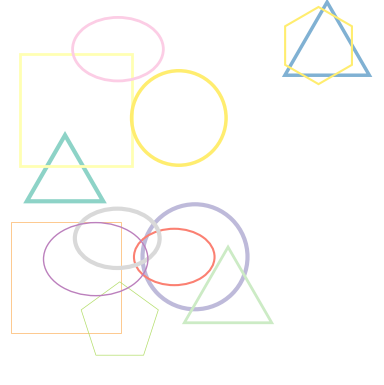[{"shape": "triangle", "thickness": 3, "radius": 0.57, "center": [0.169, 0.534]}, {"shape": "square", "thickness": 2, "radius": 0.73, "center": [0.197, 0.715]}, {"shape": "circle", "thickness": 3, "radius": 0.68, "center": [0.507, 0.333]}, {"shape": "oval", "thickness": 1.5, "radius": 0.52, "center": [0.453, 0.333]}, {"shape": "triangle", "thickness": 2.5, "radius": 0.63, "center": [0.85, 0.868]}, {"shape": "square", "thickness": 0.5, "radius": 0.72, "center": [0.172, 0.279]}, {"shape": "pentagon", "thickness": 0.5, "radius": 0.53, "center": [0.311, 0.163]}, {"shape": "oval", "thickness": 2, "radius": 0.59, "center": [0.306, 0.872]}, {"shape": "oval", "thickness": 3, "radius": 0.55, "center": [0.305, 0.381]}, {"shape": "oval", "thickness": 1, "radius": 0.68, "center": [0.249, 0.327]}, {"shape": "triangle", "thickness": 2, "radius": 0.66, "center": [0.592, 0.227]}, {"shape": "hexagon", "thickness": 1.5, "radius": 0.5, "center": [0.827, 0.882]}, {"shape": "circle", "thickness": 2.5, "radius": 0.61, "center": [0.464, 0.694]}]